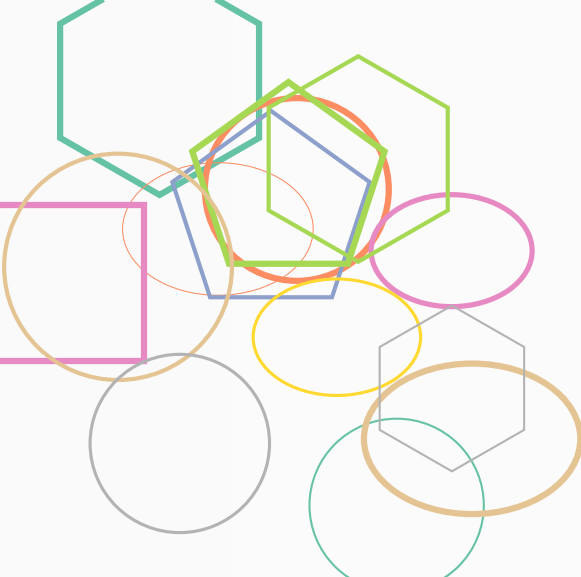[{"shape": "hexagon", "thickness": 3, "radius": 0.99, "center": [0.275, 0.859]}, {"shape": "circle", "thickness": 1, "radius": 0.75, "center": [0.682, 0.124]}, {"shape": "oval", "thickness": 0.5, "radius": 0.82, "center": [0.375, 0.603]}, {"shape": "circle", "thickness": 3, "radius": 0.79, "center": [0.511, 0.671]}, {"shape": "pentagon", "thickness": 2, "radius": 0.89, "center": [0.466, 0.629]}, {"shape": "oval", "thickness": 2.5, "radius": 0.69, "center": [0.777, 0.565]}, {"shape": "square", "thickness": 3, "radius": 0.68, "center": [0.113, 0.509]}, {"shape": "pentagon", "thickness": 3, "radius": 0.87, "center": [0.496, 0.683]}, {"shape": "hexagon", "thickness": 2, "radius": 0.89, "center": [0.616, 0.724]}, {"shape": "oval", "thickness": 1.5, "radius": 0.72, "center": [0.58, 0.415]}, {"shape": "circle", "thickness": 2, "radius": 0.98, "center": [0.203, 0.537]}, {"shape": "oval", "thickness": 3, "radius": 0.93, "center": [0.812, 0.239]}, {"shape": "circle", "thickness": 1.5, "radius": 0.77, "center": [0.309, 0.231]}, {"shape": "hexagon", "thickness": 1, "radius": 0.72, "center": [0.777, 0.327]}]